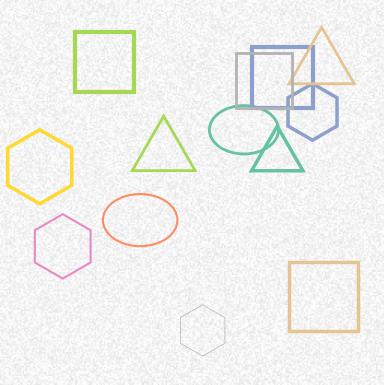[{"shape": "triangle", "thickness": 2.5, "radius": 0.39, "center": [0.72, 0.595]}, {"shape": "oval", "thickness": 2, "radius": 0.45, "center": [0.634, 0.663]}, {"shape": "oval", "thickness": 1.5, "radius": 0.48, "center": [0.364, 0.428]}, {"shape": "square", "thickness": 3, "radius": 0.4, "center": [0.734, 0.798]}, {"shape": "hexagon", "thickness": 2.5, "radius": 0.37, "center": [0.812, 0.709]}, {"shape": "hexagon", "thickness": 1.5, "radius": 0.42, "center": [0.163, 0.36]}, {"shape": "square", "thickness": 3, "radius": 0.39, "center": [0.271, 0.838]}, {"shape": "triangle", "thickness": 2, "radius": 0.47, "center": [0.425, 0.604]}, {"shape": "hexagon", "thickness": 2.5, "radius": 0.48, "center": [0.103, 0.567]}, {"shape": "triangle", "thickness": 2, "radius": 0.49, "center": [0.835, 0.831]}, {"shape": "square", "thickness": 2.5, "radius": 0.45, "center": [0.841, 0.229]}, {"shape": "hexagon", "thickness": 0.5, "radius": 0.33, "center": [0.526, 0.142]}, {"shape": "square", "thickness": 2, "radius": 0.36, "center": [0.686, 0.79]}]